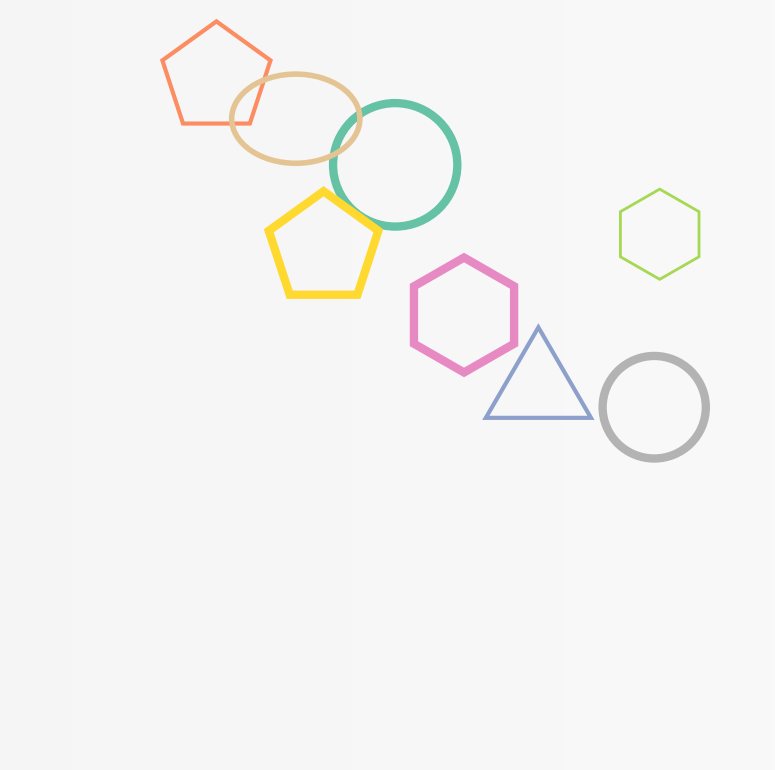[{"shape": "circle", "thickness": 3, "radius": 0.4, "center": [0.51, 0.786]}, {"shape": "pentagon", "thickness": 1.5, "radius": 0.37, "center": [0.279, 0.899]}, {"shape": "triangle", "thickness": 1.5, "radius": 0.39, "center": [0.695, 0.497]}, {"shape": "hexagon", "thickness": 3, "radius": 0.37, "center": [0.599, 0.591]}, {"shape": "hexagon", "thickness": 1, "radius": 0.29, "center": [0.851, 0.696]}, {"shape": "pentagon", "thickness": 3, "radius": 0.37, "center": [0.418, 0.677]}, {"shape": "oval", "thickness": 2, "radius": 0.41, "center": [0.382, 0.846]}, {"shape": "circle", "thickness": 3, "radius": 0.33, "center": [0.844, 0.471]}]